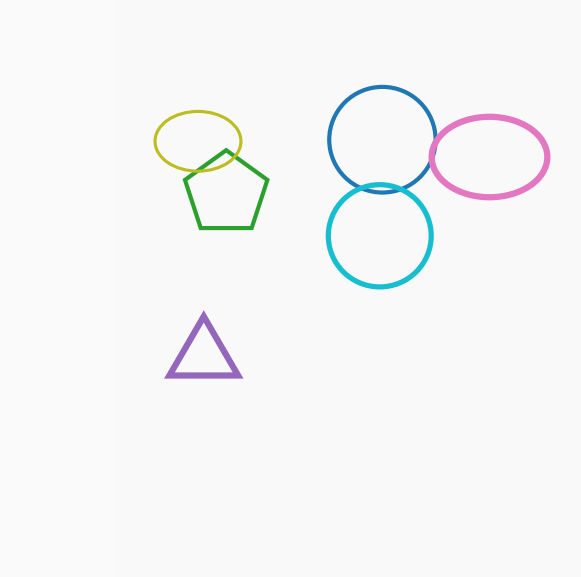[{"shape": "circle", "thickness": 2, "radius": 0.46, "center": [0.658, 0.757]}, {"shape": "pentagon", "thickness": 2, "radius": 0.37, "center": [0.389, 0.665]}, {"shape": "triangle", "thickness": 3, "radius": 0.34, "center": [0.351, 0.383]}, {"shape": "oval", "thickness": 3, "radius": 0.5, "center": [0.842, 0.727]}, {"shape": "oval", "thickness": 1.5, "radius": 0.37, "center": [0.341, 0.754]}, {"shape": "circle", "thickness": 2.5, "radius": 0.44, "center": [0.653, 0.591]}]